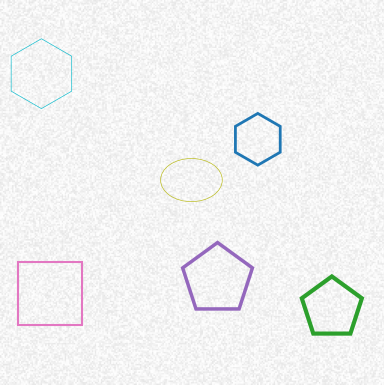[{"shape": "hexagon", "thickness": 2, "radius": 0.34, "center": [0.67, 0.638]}, {"shape": "pentagon", "thickness": 3, "radius": 0.41, "center": [0.862, 0.2]}, {"shape": "pentagon", "thickness": 2.5, "radius": 0.48, "center": [0.565, 0.275]}, {"shape": "square", "thickness": 1.5, "radius": 0.41, "center": [0.13, 0.237]}, {"shape": "oval", "thickness": 0.5, "radius": 0.4, "center": [0.497, 0.532]}, {"shape": "hexagon", "thickness": 0.5, "radius": 0.45, "center": [0.108, 0.809]}]